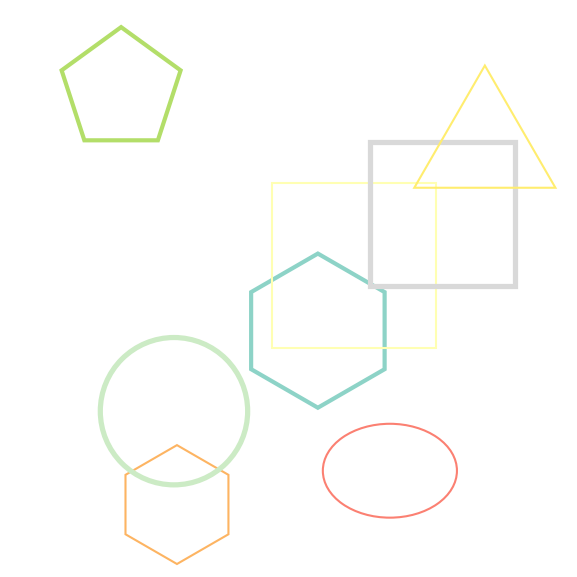[{"shape": "hexagon", "thickness": 2, "radius": 0.67, "center": [0.55, 0.427]}, {"shape": "square", "thickness": 1, "radius": 0.71, "center": [0.613, 0.539]}, {"shape": "oval", "thickness": 1, "radius": 0.58, "center": [0.675, 0.184]}, {"shape": "hexagon", "thickness": 1, "radius": 0.51, "center": [0.306, 0.125]}, {"shape": "pentagon", "thickness": 2, "radius": 0.54, "center": [0.21, 0.844]}, {"shape": "square", "thickness": 2.5, "radius": 0.63, "center": [0.766, 0.629]}, {"shape": "circle", "thickness": 2.5, "radius": 0.64, "center": [0.301, 0.287]}, {"shape": "triangle", "thickness": 1, "radius": 0.71, "center": [0.84, 0.745]}]